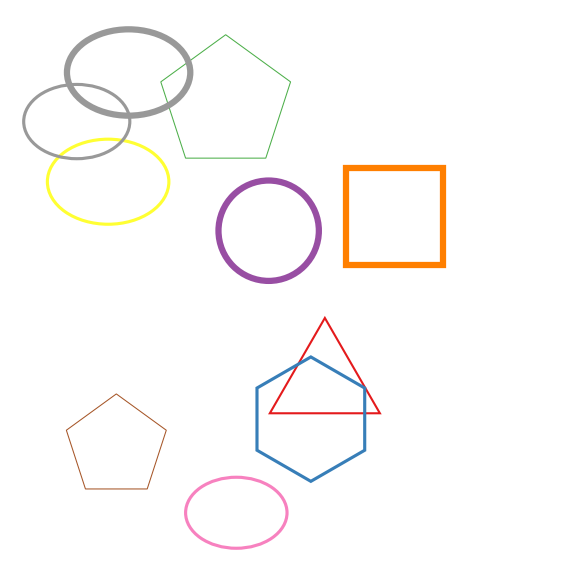[{"shape": "triangle", "thickness": 1, "radius": 0.55, "center": [0.563, 0.339]}, {"shape": "hexagon", "thickness": 1.5, "radius": 0.54, "center": [0.538, 0.273]}, {"shape": "pentagon", "thickness": 0.5, "radius": 0.59, "center": [0.391, 0.821]}, {"shape": "circle", "thickness": 3, "radius": 0.43, "center": [0.465, 0.6]}, {"shape": "square", "thickness": 3, "radius": 0.42, "center": [0.684, 0.624]}, {"shape": "oval", "thickness": 1.5, "radius": 0.53, "center": [0.187, 0.684]}, {"shape": "pentagon", "thickness": 0.5, "radius": 0.45, "center": [0.201, 0.226]}, {"shape": "oval", "thickness": 1.5, "radius": 0.44, "center": [0.409, 0.111]}, {"shape": "oval", "thickness": 3, "radius": 0.53, "center": [0.223, 0.874]}, {"shape": "oval", "thickness": 1.5, "radius": 0.46, "center": [0.133, 0.789]}]